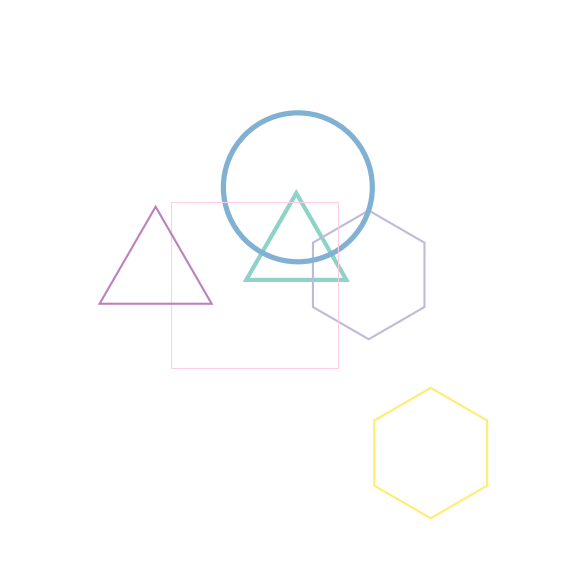[{"shape": "triangle", "thickness": 2, "radius": 0.5, "center": [0.513, 0.565]}, {"shape": "hexagon", "thickness": 1, "radius": 0.56, "center": [0.638, 0.523]}, {"shape": "circle", "thickness": 2.5, "radius": 0.64, "center": [0.516, 0.675]}, {"shape": "square", "thickness": 0.5, "radius": 0.72, "center": [0.441, 0.505]}, {"shape": "triangle", "thickness": 1, "radius": 0.56, "center": [0.269, 0.529]}, {"shape": "hexagon", "thickness": 1, "radius": 0.56, "center": [0.746, 0.215]}]